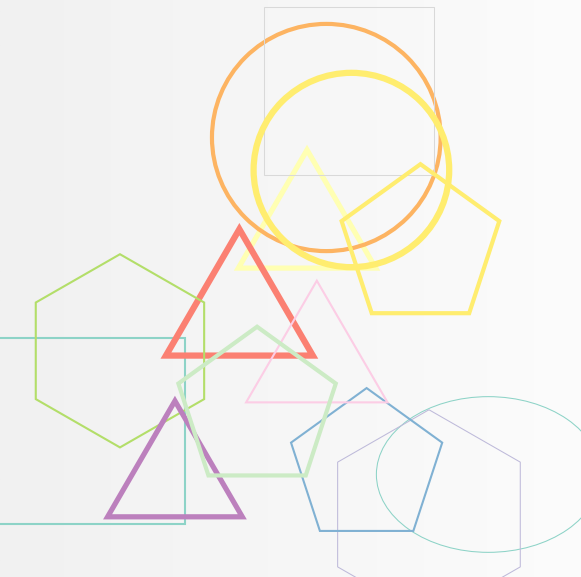[{"shape": "oval", "thickness": 0.5, "radius": 0.96, "center": [0.84, 0.177]}, {"shape": "square", "thickness": 1, "radius": 0.8, "center": [0.157, 0.253]}, {"shape": "triangle", "thickness": 2.5, "radius": 0.68, "center": [0.528, 0.603]}, {"shape": "hexagon", "thickness": 0.5, "radius": 0.91, "center": [0.738, 0.108]}, {"shape": "triangle", "thickness": 3, "radius": 0.73, "center": [0.412, 0.456]}, {"shape": "pentagon", "thickness": 1, "radius": 0.68, "center": [0.631, 0.19]}, {"shape": "circle", "thickness": 2, "radius": 0.98, "center": [0.561, 0.761]}, {"shape": "hexagon", "thickness": 1, "radius": 0.84, "center": [0.206, 0.392]}, {"shape": "triangle", "thickness": 1, "radius": 0.7, "center": [0.545, 0.373]}, {"shape": "square", "thickness": 0.5, "radius": 0.73, "center": [0.6, 0.841]}, {"shape": "triangle", "thickness": 2.5, "radius": 0.67, "center": [0.301, 0.171]}, {"shape": "pentagon", "thickness": 2, "radius": 0.71, "center": [0.442, 0.291]}, {"shape": "circle", "thickness": 3, "radius": 0.84, "center": [0.605, 0.705]}, {"shape": "pentagon", "thickness": 2, "radius": 0.71, "center": [0.723, 0.572]}]